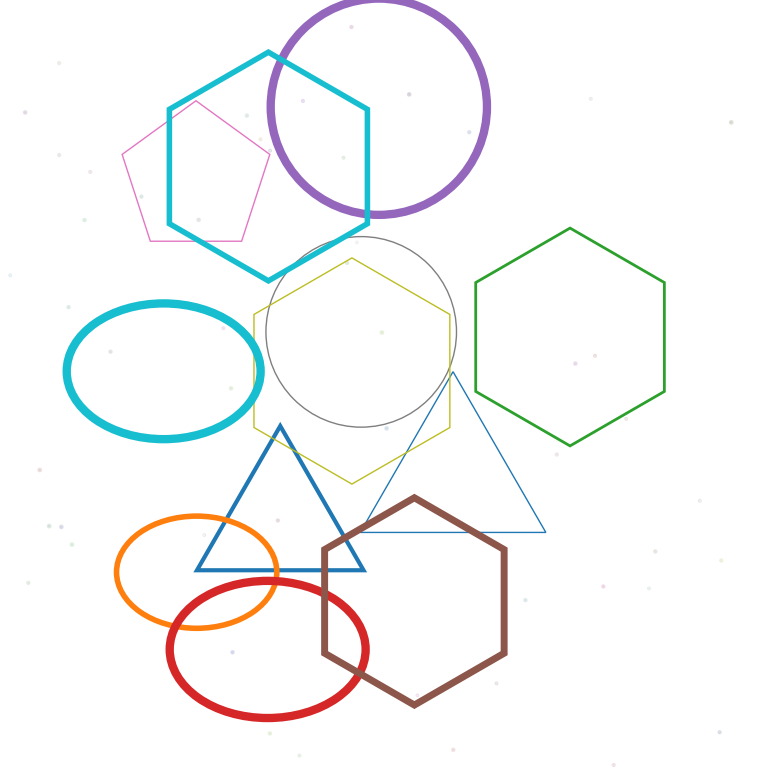[{"shape": "triangle", "thickness": 1.5, "radius": 0.62, "center": [0.364, 0.322]}, {"shape": "triangle", "thickness": 0.5, "radius": 0.7, "center": [0.588, 0.378]}, {"shape": "oval", "thickness": 2, "radius": 0.52, "center": [0.255, 0.257]}, {"shape": "hexagon", "thickness": 1, "radius": 0.71, "center": [0.74, 0.562]}, {"shape": "oval", "thickness": 3, "radius": 0.64, "center": [0.348, 0.157]}, {"shape": "circle", "thickness": 3, "radius": 0.7, "center": [0.492, 0.861]}, {"shape": "hexagon", "thickness": 2.5, "radius": 0.67, "center": [0.538, 0.219]}, {"shape": "pentagon", "thickness": 0.5, "radius": 0.5, "center": [0.255, 0.768]}, {"shape": "circle", "thickness": 0.5, "radius": 0.62, "center": [0.469, 0.569]}, {"shape": "hexagon", "thickness": 0.5, "radius": 0.73, "center": [0.457, 0.518]}, {"shape": "hexagon", "thickness": 2, "radius": 0.74, "center": [0.349, 0.784]}, {"shape": "oval", "thickness": 3, "radius": 0.63, "center": [0.213, 0.518]}]